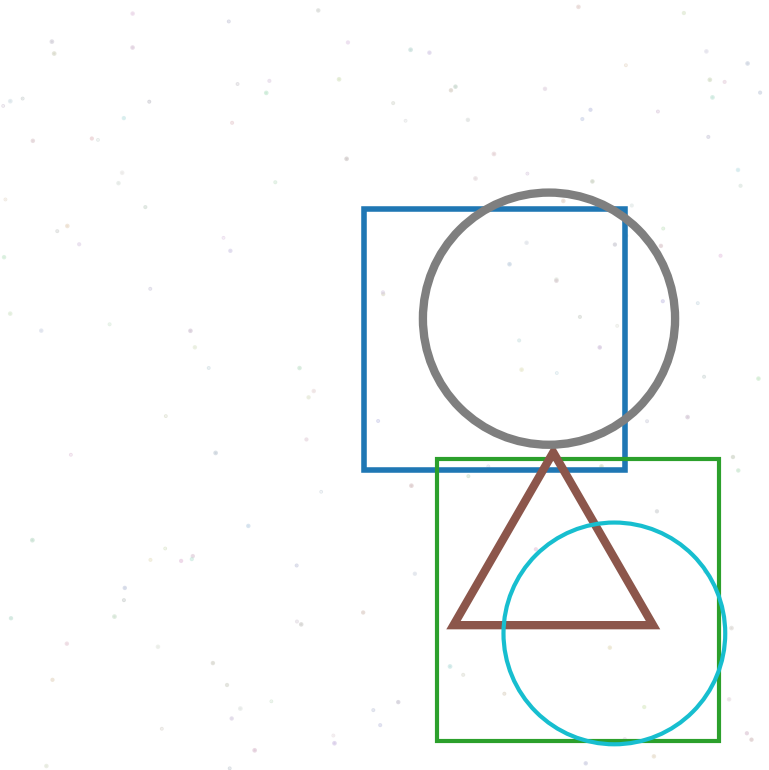[{"shape": "square", "thickness": 2, "radius": 0.85, "center": [0.642, 0.56]}, {"shape": "square", "thickness": 1.5, "radius": 0.92, "center": [0.751, 0.221]}, {"shape": "triangle", "thickness": 3, "radius": 0.75, "center": [0.719, 0.263]}, {"shape": "circle", "thickness": 3, "radius": 0.82, "center": [0.713, 0.586]}, {"shape": "circle", "thickness": 1.5, "radius": 0.72, "center": [0.798, 0.177]}]